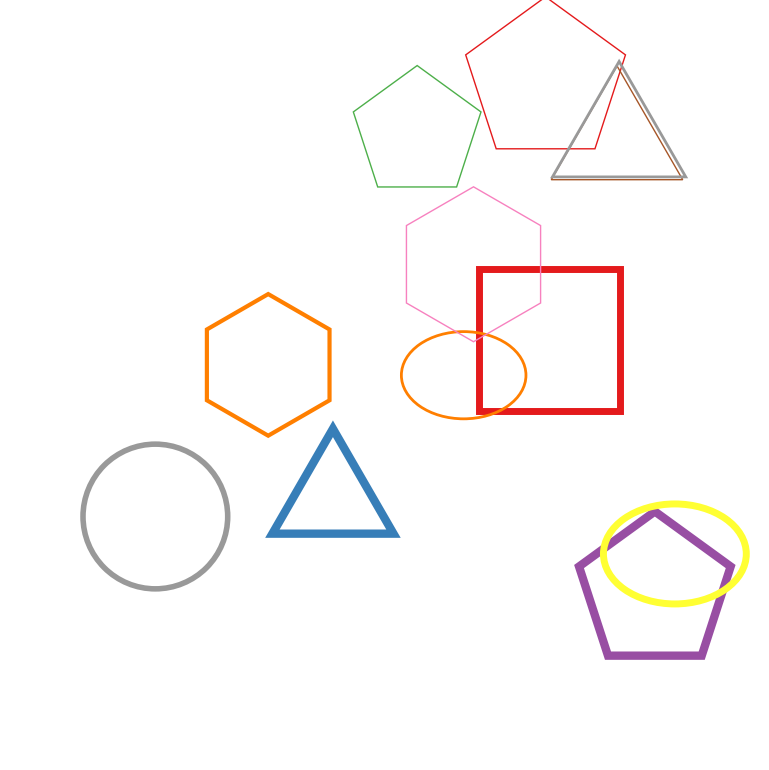[{"shape": "pentagon", "thickness": 0.5, "radius": 0.55, "center": [0.709, 0.895]}, {"shape": "square", "thickness": 2.5, "radius": 0.46, "center": [0.714, 0.559]}, {"shape": "triangle", "thickness": 3, "radius": 0.45, "center": [0.432, 0.352]}, {"shape": "pentagon", "thickness": 0.5, "radius": 0.44, "center": [0.542, 0.828]}, {"shape": "pentagon", "thickness": 3, "radius": 0.52, "center": [0.85, 0.232]}, {"shape": "hexagon", "thickness": 1.5, "radius": 0.46, "center": [0.348, 0.526]}, {"shape": "oval", "thickness": 1, "radius": 0.4, "center": [0.602, 0.513]}, {"shape": "oval", "thickness": 2.5, "radius": 0.46, "center": [0.876, 0.281]}, {"shape": "triangle", "thickness": 0.5, "radius": 0.49, "center": [0.801, 0.816]}, {"shape": "hexagon", "thickness": 0.5, "radius": 0.5, "center": [0.615, 0.657]}, {"shape": "triangle", "thickness": 1, "radius": 0.5, "center": [0.804, 0.82]}, {"shape": "circle", "thickness": 2, "radius": 0.47, "center": [0.202, 0.329]}]